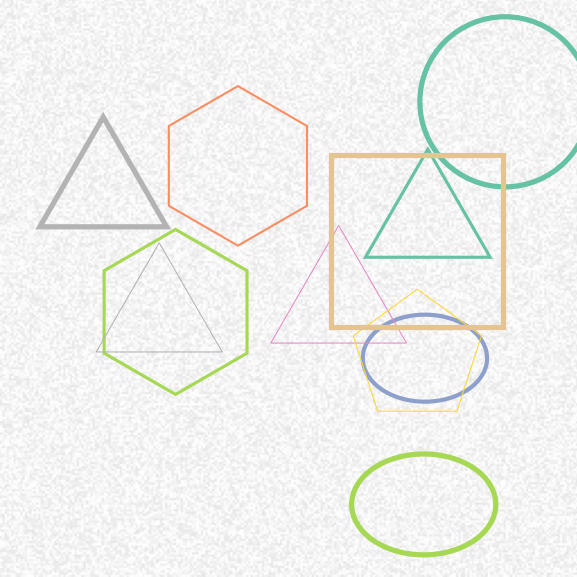[{"shape": "triangle", "thickness": 1.5, "radius": 0.62, "center": [0.741, 0.616]}, {"shape": "circle", "thickness": 2.5, "radius": 0.74, "center": [0.874, 0.823]}, {"shape": "hexagon", "thickness": 1, "radius": 0.69, "center": [0.412, 0.712]}, {"shape": "oval", "thickness": 2, "radius": 0.54, "center": [0.736, 0.379]}, {"shape": "triangle", "thickness": 0.5, "radius": 0.68, "center": [0.586, 0.473]}, {"shape": "hexagon", "thickness": 1.5, "radius": 0.71, "center": [0.304, 0.459]}, {"shape": "oval", "thickness": 2.5, "radius": 0.62, "center": [0.734, 0.126]}, {"shape": "pentagon", "thickness": 0.5, "radius": 0.58, "center": [0.723, 0.382]}, {"shape": "square", "thickness": 2.5, "radius": 0.74, "center": [0.722, 0.582]}, {"shape": "triangle", "thickness": 2.5, "radius": 0.63, "center": [0.179, 0.67]}, {"shape": "triangle", "thickness": 0.5, "radius": 0.63, "center": [0.276, 0.453]}]